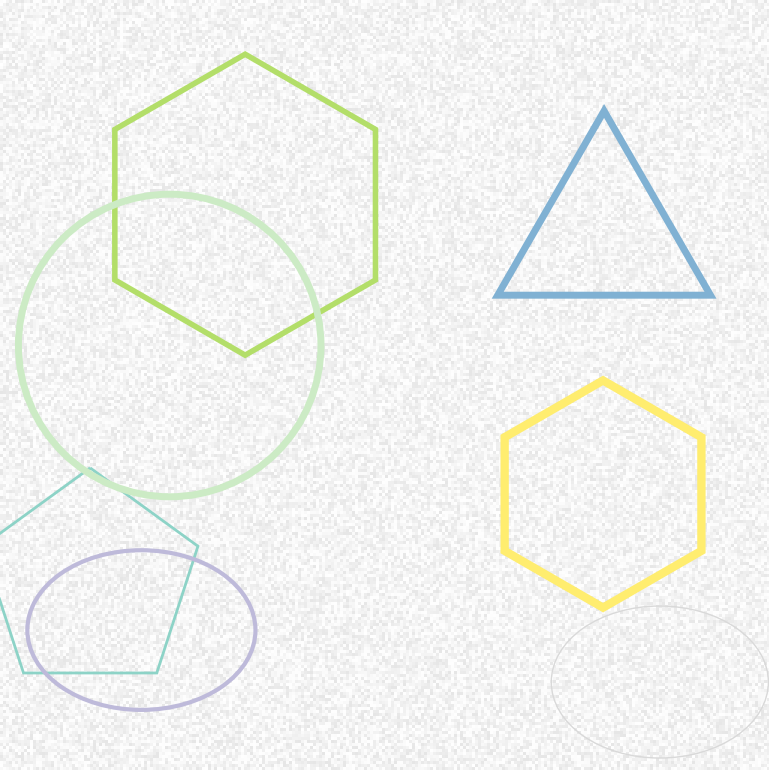[{"shape": "pentagon", "thickness": 1, "radius": 0.74, "center": [0.117, 0.245]}, {"shape": "oval", "thickness": 1.5, "radius": 0.74, "center": [0.184, 0.182]}, {"shape": "triangle", "thickness": 2.5, "radius": 0.8, "center": [0.785, 0.696]}, {"shape": "hexagon", "thickness": 2, "radius": 0.98, "center": [0.318, 0.734]}, {"shape": "oval", "thickness": 0.5, "radius": 0.7, "center": [0.857, 0.114]}, {"shape": "circle", "thickness": 2.5, "radius": 0.98, "center": [0.22, 0.551]}, {"shape": "hexagon", "thickness": 3, "radius": 0.74, "center": [0.783, 0.358]}]